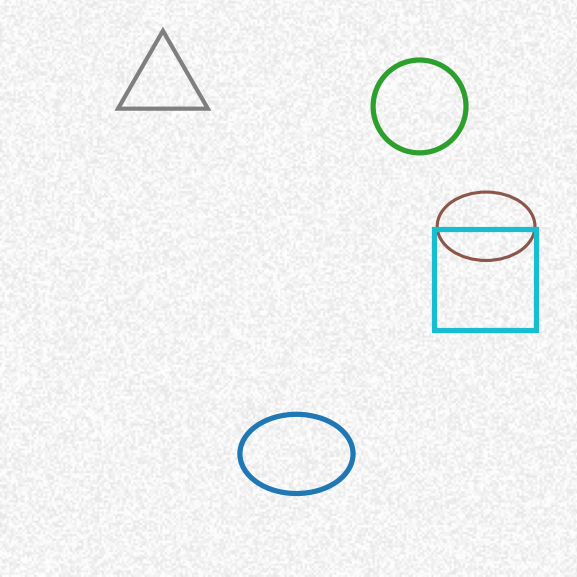[{"shape": "oval", "thickness": 2.5, "radius": 0.49, "center": [0.513, 0.213]}, {"shape": "circle", "thickness": 2.5, "radius": 0.4, "center": [0.727, 0.815]}, {"shape": "oval", "thickness": 1.5, "radius": 0.42, "center": [0.842, 0.607]}, {"shape": "triangle", "thickness": 2, "radius": 0.45, "center": [0.282, 0.856]}, {"shape": "square", "thickness": 2.5, "radius": 0.44, "center": [0.84, 0.515]}]